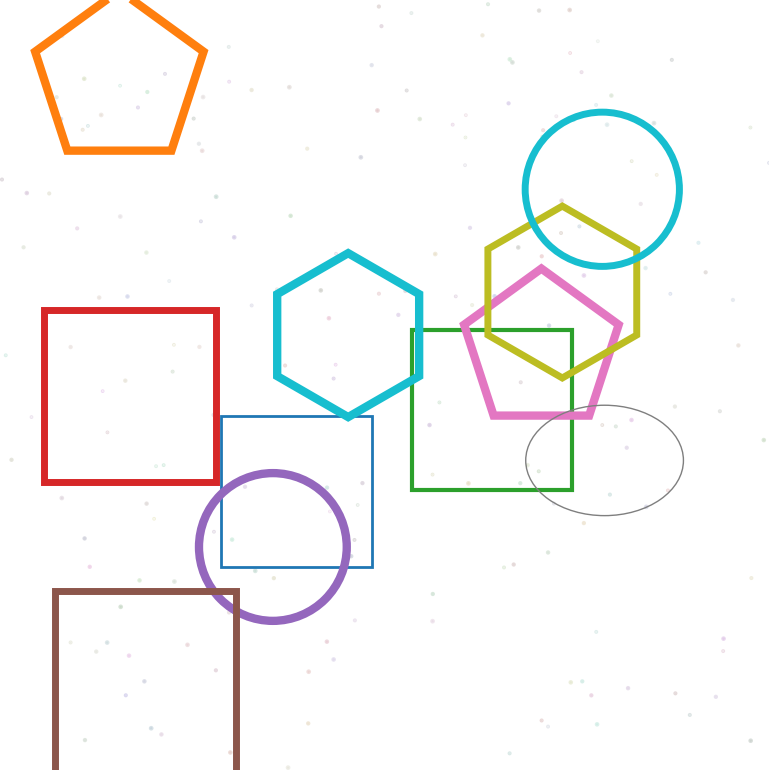[{"shape": "square", "thickness": 1, "radius": 0.49, "center": [0.385, 0.362]}, {"shape": "pentagon", "thickness": 3, "radius": 0.57, "center": [0.155, 0.897]}, {"shape": "square", "thickness": 1.5, "radius": 0.52, "center": [0.639, 0.468]}, {"shape": "square", "thickness": 2.5, "radius": 0.56, "center": [0.169, 0.485]}, {"shape": "circle", "thickness": 3, "radius": 0.48, "center": [0.354, 0.29]}, {"shape": "square", "thickness": 2.5, "radius": 0.59, "center": [0.189, 0.114]}, {"shape": "pentagon", "thickness": 3, "radius": 0.53, "center": [0.703, 0.546]}, {"shape": "oval", "thickness": 0.5, "radius": 0.51, "center": [0.785, 0.402]}, {"shape": "hexagon", "thickness": 2.5, "radius": 0.56, "center": [0.73, 0.621]}, {"shape": "hexagon", "thickness": 3, "radius": 0.53, "center": [0.452, 0.565]}, {"shape": "circle", "thickness": 2.5, "radius": 0.5, "center": [0.782, 0.754]}]